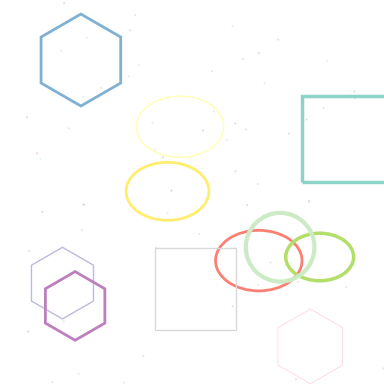[{"shape": "square", "thickness": 2.5, "radius": 0.56, "center": [0.895, 0.638]}, {"shape": "oval", "thickness": 1, "radius": 0.57, "center": [0.467, 0.671]}, {"shape": "hexagon", "thickness": 1, "radius": 0.47, "center": [0.162, 0.265]}, {"shape": "oval", "thickness": 2, "radius": 0.56, "center": [0.672, 0.323]}, {"shape": "hexagon", "thickness": 2, "radius": 0.6, "center": [0.21, 0.844]}, {"shape": "oval", "thickness": 2.5, "radius": 0.44, "center": [0.83, 0.332]}, {"shape": "hexagon", "thickness": 0.5, "radius": 0.49, "center": [0.806, 0.1]}, {"shape": "square", "thickness": 1, "radius": 0.53, "center": [0.509, 0.249]}, {"shape": "hexagon", "thickness": 2, "radius": 0.45, "center": [0.195, 0.205]}, {"shape": "circle", "thickness": 3, "radius": 0.45, "center": [0.728, 0.358]}, {"shape": "oval", "thickness": 2, "radius": 0.54, "center": [0.435, 0.503]}]